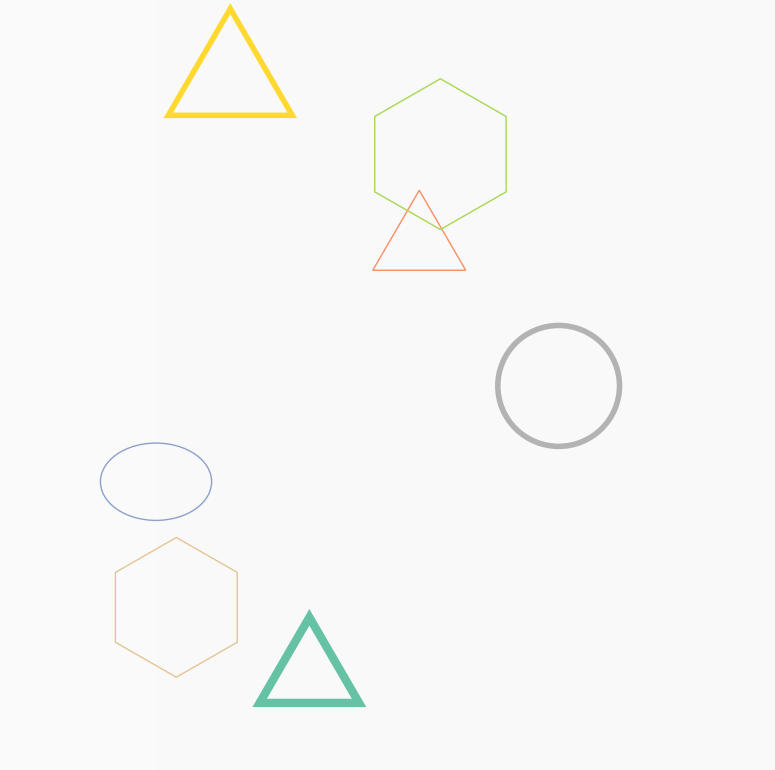[{"shape": "triangle", "thickness": 3, "radius": 0.37, "center": [0.399, 0.124]}, {"shape": "triangle", "thickness": 0.5, "radius": 0.35, "center": [0.541, 0.684]}, {"shape": "oval", "thickness": 0.5, "radius": 0.36, "center": [0.201, 0.374]}, {"shape": "hexagon", "thickness": 0.5, "radius": 0.49, "center": [0.568, 0.8]}, {"shape": "triangle", "thickness": 2, "radius": 0.46, "center": [0.297, 0.896]}, {"shape": "hexagon", "thickness": 0.5, "radius": 0.45, "center": [0.228, 0.211]}, {"shape": "circle", "thickness": 2, "radius": 0.39, "center": [0.721, 0.499]}]